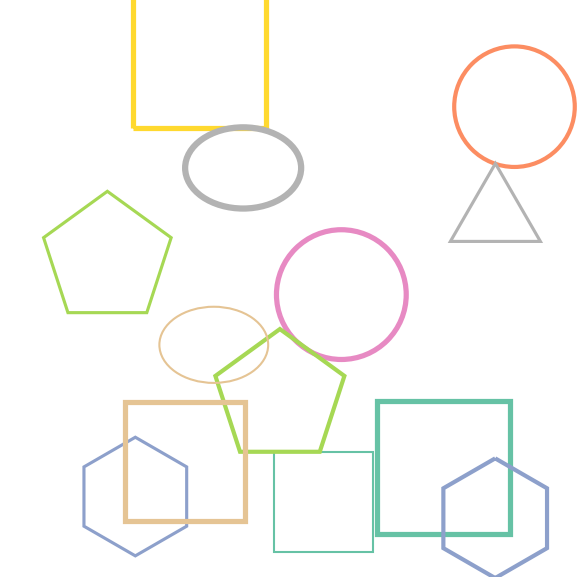[{"shape": "square", "thickness": 2.5, "radius": 0.58, "center": [0.768, 0.189]}, {"shape": "square", "thickness": 1, "radius": 0.43, "center": [0.56, 0.129]}, {"shape": "circle", "thickness": 2, "radius": 0.52, "center": [0.891, 0.814]}, {"shape": "hexagon", "thickness": 1.5, "radius": 0.51, "center": [0.234, 0.139]}, {"shape": "hexagon", "thickness": 2, "radius": 0.52, "center": [0.857, 0.102]}, {"shape": "circle", "thickness": 2.5, "radius": 0.56, "center": [0.591, 0.489]}, {"shape": "pentagon", "thickness": 1.5, "radius": 0.58, "center": [0.186, 0.552]}, {"shape": "pentagon", "thickness": 2, "radius": 0.59, "center": [0.485, 0.312]}, {"shape": "square", "thickness": 2.5, "radius": 0.58, "center": [0.346, 0.893]}, {"shape": "square", "thickness": 2.5, "radius": 0.52, "center": [0.321, 0.2]}, {"shape": "oval", "thickness": 1, "radius": 0.47, "center": [0.37, 0.402]}, {"shape": "oval", "thickness": 3, "radius": 0.5, "center": [0.421, 0.708]}, {"shape": "triangle", "thickness": 1.5, "radius": 0.45, "center": [0.858, 0.626]}]